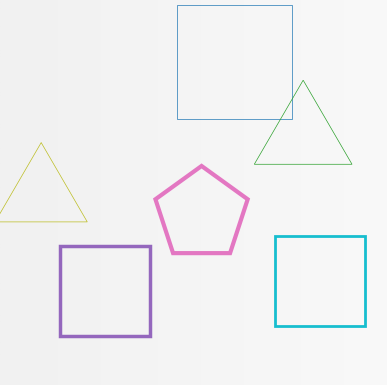[{"shape": "square", "thickness": 0.5, "radius": 0.74, "center": [0.606, 0.84]}, {"shape": "triangle", "thickness": 0.5, "radius": 0.73, "center": [0.782, 0.646]}, {"shape": "square", "thickness": 2.5, "radius": 0.58, "center": [0.27, 0.245]}, {"shape": "pentagon", "thickness": 3, "radius": 0.63, "center": [0.52, 0.444]}, {"shape": "triangle", "thickness": 0.5, "radius": 0.69, "center": [0.106, 0.492]}, {"shape": "square", "thickness": 2, "radius": 0.58, "center": [0.826, 0.269]}]